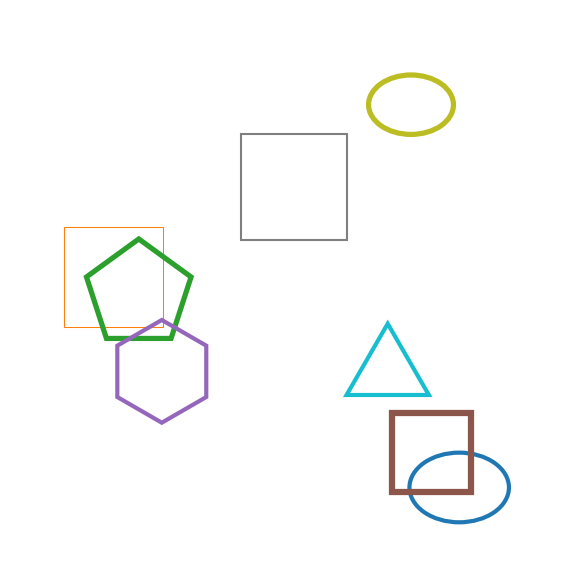[{"shape": "oval", "thickness": 2, "radius": 0.43, "center": [0.795, 0.155]}, {"shape": "square", "thickness": 0.5, "radius": 0.43, "center": [0.197, 0.519]}, {"shape": "pentagon", "thickness": 2.5, "radius": 0.48, "center": [0.24, 0.49]}, {"shape": "hexagon", "thickness": 2, "radius": 0.44, "center": [0.28, 0.356]}, {"shape": "square", "thickness": 3, "radius": 0.34, "center": [0.747, 0.215]}, {"shape": "square", "thickness": 1, "radius": 0.46, "center": [0.509, 0.675]}, {"shape": "oval", "thickness": 2.5, "radius": 0.37, "center": [0.712, 0.818]}, {"shape": "triangle", "thickness": 2, "radius": 0.41, "center": [0.671, 0.356]}]